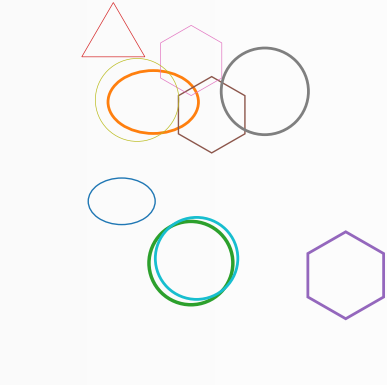[{"shape": "oval", "thickness": 1, "radius": 0.43, "center": [0.314, 0.477]}, {"shape": "oval", "thickness": 2, "radius": 0.58, "center": [0.395, 0.735]}, {"shape": "circle", "thickness": 2.5, "radius": 0.54, "center": [0.493, 0.317]}, {"shape": "triangle", "thickness": 0.5, "radius": 0.47, "center": [0.292, 0.899]}, {"shape": "hexagon", "thickness": 2, "radius": 0.56, "center": [0.892, 0.285]}, {"shape": "hexagon", "thickness": 1, "radius": 0.5, "center": [0.546, 0.702]}, {"shape": "hexagon", "thickness": 0.5, "radius": 0.46, "center": [0.493, 0.843]}, {"shape": "circle", "thickness": 2, "radius": 0.56, "center": [0.683, 0.763]}, {"shape": "circle", "thickness": 0.5, "radius": 0.54, "center": [0.354, 0.74]}, {"shape": "circle", "thickness": 2, "radius": 0.53, "center": [0.507, 0.329]}]